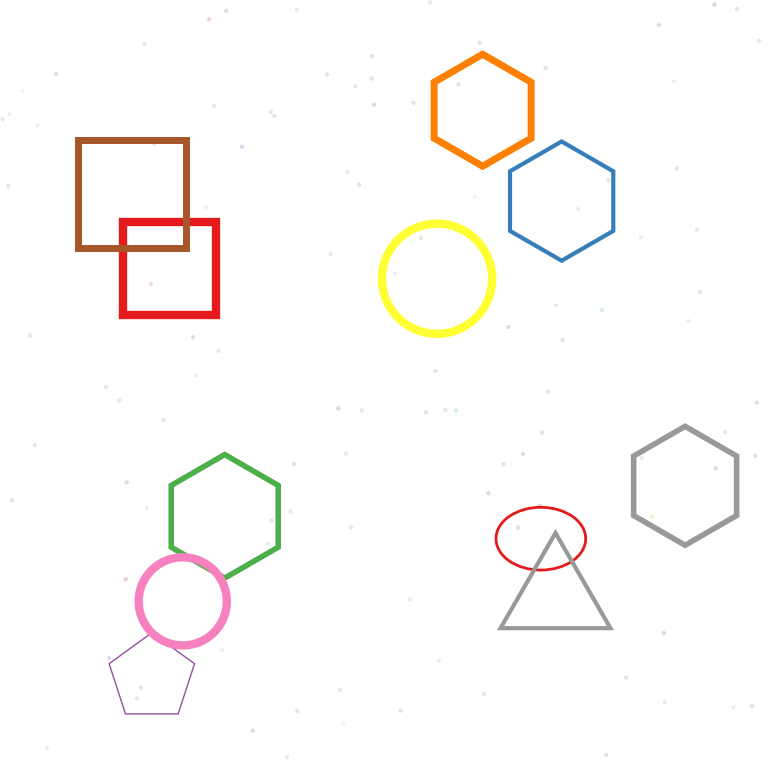[{"shape": "square", "thickness": 3, "radius": 0.3, "center": [0.22, 0.651]}, {"shape": "oval", "thickness": 1, "radius": 0.29, "center": [0.702, 0.3]}, {"shape": "hexagon", "thickness": 1.5, "radius": 0.39, "center": [0.729, 0.739]}, {"shape": "hexagon", "thickness": 2, "radius": 0.4, "center": [0.292, 0.329]}, {"shape": "pentagon", "thickness": 0.5, "radius": 0.29, "center": [0.197, 0.12]}, {"shape": "hexagon", "thickness": 2.5, "radius": 0.36, "center": [0.627, 0.857]}, {"shape": "circle", "thickness": 3, "radius": 0.36, "center": [0.568, 0.638]}, {"shape": "square", "thickness": 2.5, "radius": 0.35, "center": [0.171, 0.748]}, {"shape": "circle", "thickness": 3, "radius": 0.29, "center": [0.237, 0.219]}, {"shape": "hexagon", "thickness": 2, "radius": 0.39, "center": [0.89, 0.369]}, {"shape": "triangle", "thickness": 1.5, "radius": 0.41, "center": [0.721, 0.225]}]